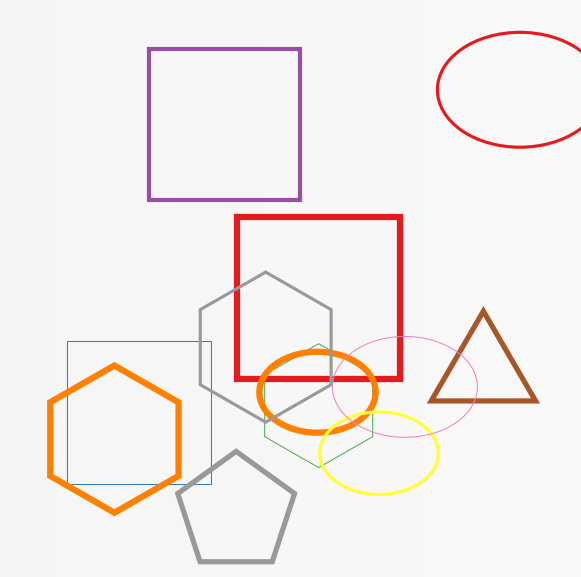[{"shape": "oval", "thickness": 1.5, "radius": 0.71, "center": [0.895, 0.844]}, {"shape": "square", "thickness": 3, "radius": 0.7, "center": [0.548, 0.483]}, {"shape": "square", "thickness": 0.5, "radius": 0.62, "center": [0.239, 0.285]}, {"shape": "hexagon", "thickness": 0.5, "radius": 0.54, "center": [0.548, 0.297]}, {"shape": "square", "thickness": 2, "radius": 0.65, "center": [0.386, 0.784]}, {"shape": "oval", "thickness": 3, "radius": 0.5, "center": [0.546, 0.32]}, {"shape": "hexagon", "thickness": 3, "radius": 0.64, "center": [0.197, 0.239]}, {"shape": "oval", "thickness": 1.5, "radius": 0.51, "center": [0.652, 0.214]}, {"shape": "triangle", "thickness": 2.5, "radius": 0.52, "center": [0.832, 0.357]}, {"shape": "oval", "thickness": 0.5, "radius": 0.62, "center": [0.697, 0.329]}, {"shape": "pentagon", "thickness": 2.5, "radius": 0.53, "center": [0.406, 0.112]}, {"shape": "hexagon", "thickness": 1.5, "radius": 0.65, "center": [0.457, 0.398]}]